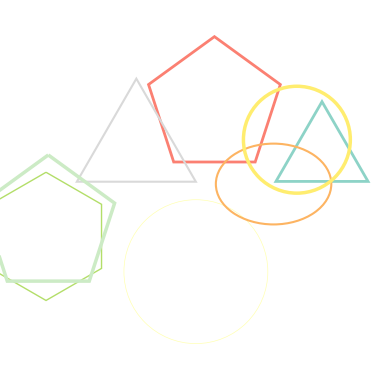[{"shape": "triangle", "thickness": 2, "radius": 0.69, "center": [0.836, 0.598]}, {"shape": "circle", "thickness": 0.5, "radius": 0.93, "center": [0.509, 0.294]}, {"shape": "pentagon", "thickness": 2, "radius": 0.9, "center": [0.557, 0.725]}, {"shape": "oval", "thickness": 1.5, "radius": 0.75, "center": [0.711, 0.522]}, {"shape": "hexagon", "thickness": 1, "radius": 0.83, "center": [0.12, 0.386]}, {"shape": "triangle", "thickness": 1.5, "radius": 0.89, "center": [0.354, 0.617]}, {"shape": "pentagon", "thickness": 2.5, "radius": 0.91, "center": [0.125, 0.416]}, {"shape": "circle", "thickness": 2.5, "radius": 0.69, "center": [0.771, 0.637]}]